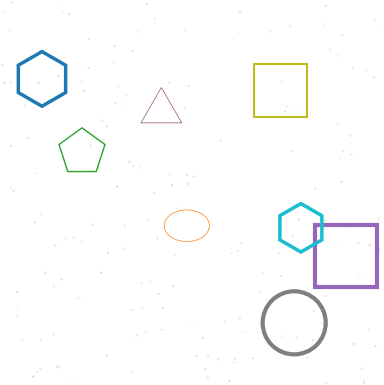[{"shape": "hexagon", "thickness": 2.5, "radius": 0.35, "center": [0.109, 0.795]}, {"shape": "oval", "thickness": 0.5, "radius": 0.29, "center": [0.485, 0.414]}, {"shape": "pentagon", "thickness": 1, "radius": 0.31, "center": [0.213, 0.605]}, {"shape": "square", "thickness": 3, "radius": 0.4, "center": [0.899, 0.336]}, {"shape": "triangle", "thickness": 0.5, "radius": 0.31, "center": [0.419, 0.711]}, {"shape": "circle", "thickness": 3, "radius": 0.41, "center": [0.764, 0.161]}, {"shape": "square", "thickness": 1.5, "radius": 0.34, "center": [0.729, 0.764]}, {"shape": "hexagon", "thickness": 2.5, "radius": 0.31, "center": [0.781, 0.408]}]